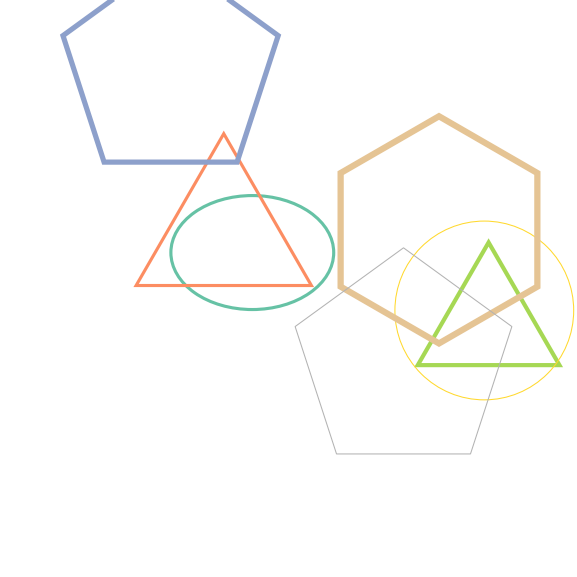[{"shape": "oval", "thickness": 1.5, "radius": 0.7, "center": [0.437, 0.562]}, {"shape": "triangle", "thickness": 1.5, "radius": 0.88, "center": [0.387, 0.592]}, {"shape": "pentagon", "thickness": 2.5, "radius": 0.98, "center": [0.295, 0.877]}, {"shape": "triangle", "thickness": 2, "radius": 0.71, "center": [0.846, 0.438]}, {"shape": "circle", "thickness": 0.5, "radius": 0.77, "center": [0.839, 0.462]}, {"shape": "hexagon", "thickness": 3, "radius": 0.98, "center": [0.76, 0.601]}, {"shape": "pentagon", "thickness": 0.5, "radius": 0.99, "center": [0.699, 0.373]}]